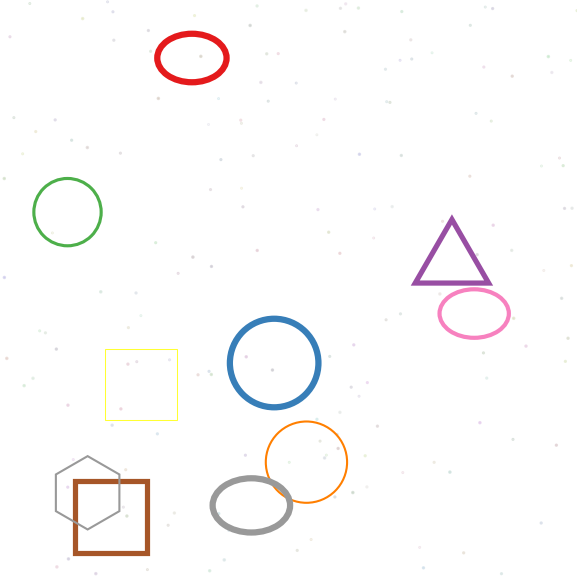[{"shape": "oval", "thickness": 3, "radius": 0.3, "center": [0.332, 0.899]}, {"shape": "circle", "thickness": 3, "radius": 0.38, "center": [0.475, 0.371]}, {"shape": "circle", "thickness": 1.5, "radius": 0.29, "center": [0.117, 0.632]}, {"shape": "triangle", "thickness": 2.5, "radius": 0.37, "center": [0.783, 0.546]}, {"shape": "circle", "thickness": 1, "radius": 0.35, "center": [0.531, 0.199]}, {"shape": "square", "thickness": 0.5, "radius": 0.31, "center": [0.244, 0.333]}, {"shape": "square", "thickness": 2.5, "radius": 0.31, "center": [0.192, 0.104]}, {"shape": "oval", "thickness": 2, "radius": 0.3, "center": [0.821, 0.456]}, {"shape": "oval", "thickness": 3, "radius": 0.34, "center": [0.435, 0.124]}, {"shape": "hexagon", "thickness": 1, "radius": 0.32, "center": [0.152, 0.146]}]